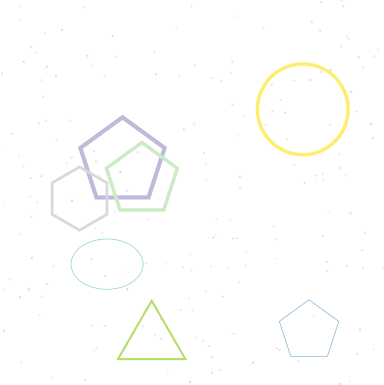[{"shape": "oval", "thickness": 0.5, "radius": 0.47, "center": [0.278, 0.314]}, {"shape": "pentagon", "thickness": 3, "radius": 0.58, "center": [0.318, 0.58]}, {"shape": "pentagon", "thickness": 0.5, "radius": 0.41, "center": [0.803, 0.14]}, {"shape": "triangle", "thickness": 1.5, "radius": 0.51, "center": [0.394, 0.118]}, {"shape": "hexagon", "thickness": 2, "radius": 0.41, "center": [0.207, 0.484]}, {"shape": "pentagon", "thickness": 2.5, "radius": 0.48, "center": [0.369, 0.533]}, {"shape": "circle", "thickness": 2.5, "radius": 0.59, "center": [0.787, 0.716]}]